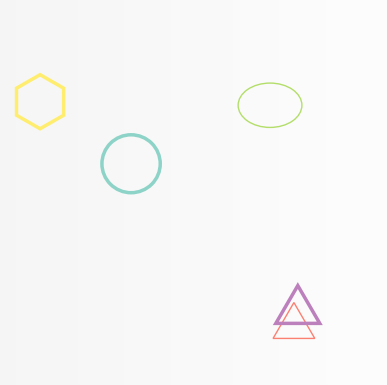[{"shape": "circle", "thickness": 2.5, "radius": 0.38, "center": [0.338, 0.575]}, {"shape": "triangle", "thickness": 1, "radius": 0.31, "center": [0.759, 0.152]}, {"shape": "oval", "thickness": 1, "radius": 0.41, "center": [0.697, 0.727]}, {"shape": "triangle", "thickness": 2.5, "radius": 0.33, "center": [0.769, 0.193]}, {"shape": "hexagon", "thickness": 2.5, "radius": 0.35, "center": [0.103, 0.736]}]